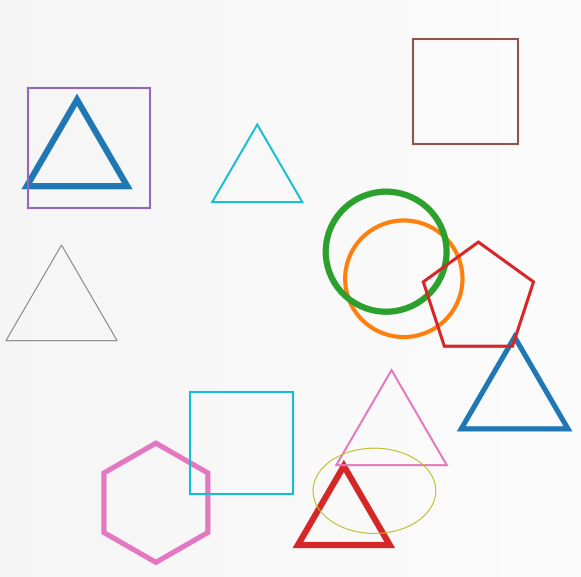[{"shape": "triangle", "thickness": 2.5, "radius": 0.53, "center": [0.885, 0.31]}, {"shape": "triangle", "thickness": 3, "radius": 0.5, "center": [0.133, 0.727]}, {"shape": "circle", "thickness": 2, "radius": 0.5, "center": [0.695, 0.516]}, {"shape": "circle", "thickness": 3, "radius": 0.52, "center": [0.664, 0.563]}, {"shape": "triangle", "thickness": 3, "radius": 0.46, "center": [0.592, 0.101]}, {"shape": "pentagon", "thickness": 1.5, "radius": 0.5, "center": [0.823, 0.48]}, {"shape": "square", "thickness": 1, "radius": 0.52, "center": [0.153, 0.743]}, {"shape": "square", "thickness": 1, "radius": 0.45, "center": [0.801, 0.841]}, {"shape": "triangle", "thickness": 1, "radius": 0.55, "center": [0.674, 0.249]}, {"shape": "hexagon", "thickness": 2.5, "radius": 0.52, "center": [0.268, 0.129]}, {"shape": "triangle", "thickness": 0.5, "radius": 0.55, "center": [0.106, 0.464]}, {"shape": "oval", "thickness": 0.5, "radius": 0.53, "center": [0.644, 0.149]}, {"shape": "triangle", "thickness": 1, "radius": 0.45, "center": [0.443, 0.694]}, {"shape": "square", "thickness": 1, "radius": 0.44, "center": [0.415, 0.232]}]